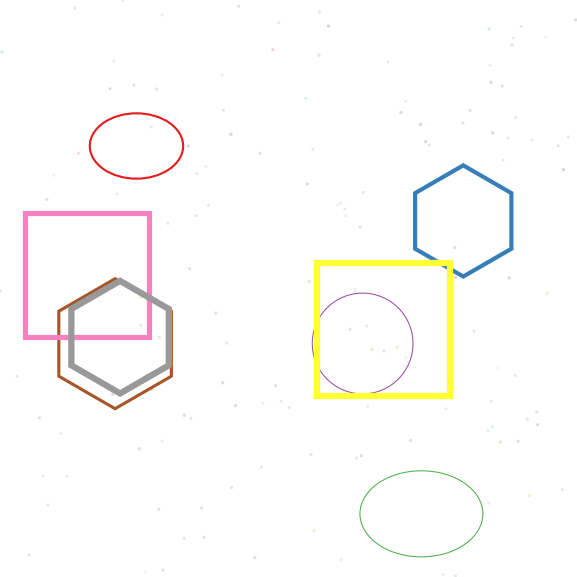[{"shape": "oval", "thickness": 1, "radius": 0.4, "center": [0.236, 0.746]}, {"shape": "hexagon", "thickness": 2, "radius": 0.48, "center": [0.802, 0.617]}, {"shape": "oval", "thickness": 0.5, "radius": 0.53, "center": [0.73, 0.109]}, {"shape": "circle", "thickness": 0.5, "radius": 0.44, "center": [0.628, 0.404]}, {"shape": "square", "thickness": 3, "radius": 0.58, "center": [0.664, 0.428]}, {"shape": "hexagon", "thickness": 1.5, "radius": 0.56, "center": [0.199, 0.404]}, {"shape": "square", "thickness": 2.5, "radius": 0.54, "center": [0.151, 0.523]}, {"shape": "hexagon", "thickness": 3, "radius": 0.49, "center": [0.208, 0.415]}]